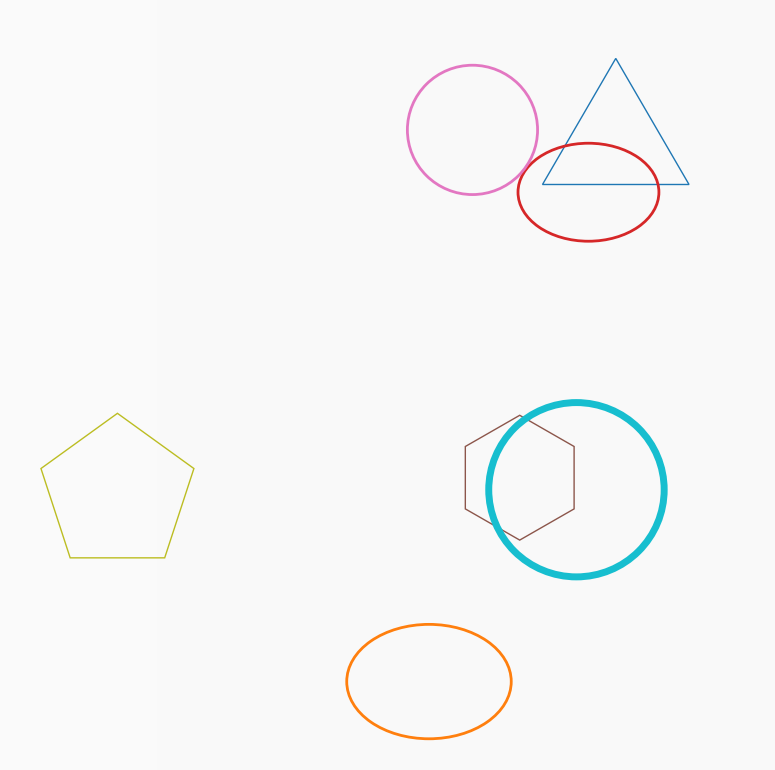[{"shape": "triangle", "thickness": 0.5, "radius": 0.55, "center": [0.795, 0.815]}, {"shape": "oval", "thickness": 1, "radius": 0.53, "center": [0.554, 0.115]}, {"shape": "oval", "thickness": 1, "radius": 0.45, "center": [0.759, 0.75]}, {"shape": "hexagon", "thickness": 0.5, "radius": 0.41, "center": [0.671, 0.38]}, {"shape": "circle", "thickness": 1, "radius": 0.42, "center": [0.61, 0.831]}, {"shape": "pentagon", "thickness": 0.5, "radius": 0.52, "center": [0.152, 0.359]}, {"shape": "circle", "thickness": 2.5, "radius": 0.57, "center": [0.744, 0.364]}]